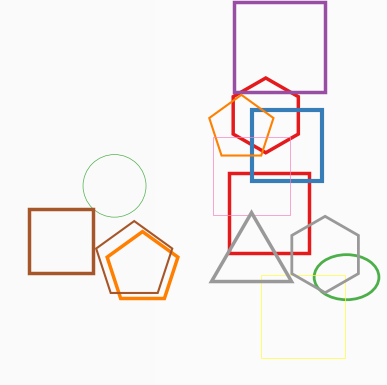[{"shape": "hexagon", "thickness": 2.5, "radius": 0.49, "center": [0.686, 0.7]}, {"shape": "square", "thickness": 2.5, "radius": 0.52, "center": [0.694, 0.447]}, {"shape": "square", "thickness": 3, "radius": 0.46, "center": [0.74, 0.622]}, {"shape": "circle", "thickness": 0.5, "radius": 0.41, "center": [0.296, 0.517]}, {"shape": "oval", "thickness": 2, "radius": 0.42, "center": [0.894, 0.28]}, {"shape": "square", "thickness": 2.5, "radius": 0.58, "center": [0.721, 0.878]}, {"shape": "pentagon", "thickness": 2.5, "radius": 0.48, "center": [0.368, 0.302]}, {"shape": "pentagon", "thickness": 1.5, "radius": 0.44, "center": [0.623, 0.666]}, {"shape": "square", "thickness": 0.5, "radius": 0.54, "center": [0.783, 0.178]}, {"shape": "square", "thickness": 2.5, "radius": 0.41, "center": [0.158, 0.374]}, {"shape": "pentagon", "thickness": 1.5, "radius": 0.52, "center": [0.346, 0.323]}, {"shape": "square", "thickness": 0.5, "radius": 0.5, "center": [0.649, 0.543]}, {"shape": "triangle", "thickness": 2.5, "radius": 0.6, "center": [0.649, 0.328]}, {"shape": "hexagon", "thickness": 2, "radius": 0.5, "center": [0.839, 0.339]}]